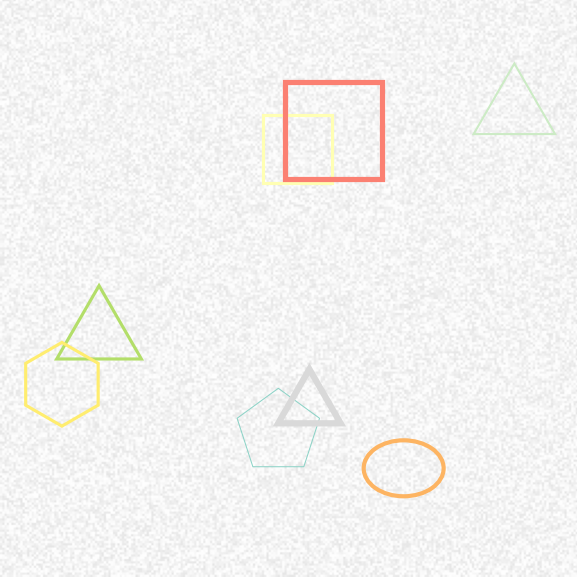[{"shape": "pentagon", "thickness": 0.5, "radius": 0.38, "center": [0.482, 0.252]}, {"shape": "square", "thickness": 1.5, "radius": 0.3, "center": [0.515, 0.741]}, {"shape": "square", "thickness": 2.5, "radius": 0.42, "center": [0.578, 0.774]}, {"shape": "oval", "thickness": 2, "radius": 0.35, "center": [0.699, 0.188]}, {"shape": "triangle", "thickness": 1.5, "radius": 0.42, "center": [0.171, 0.42]}, {"shape": "triangle", "thickness": 3, "radius": 0.31, "center": [0.536, 0.297]}, {"shape": "triangle", "thickness": 1, "radius": 0.41, "center": [0.891, 0.808]}, {"shape": "hexagon", "thickness": 1.5, "radius": 0.36, "center": [0.107, 0.334]}]